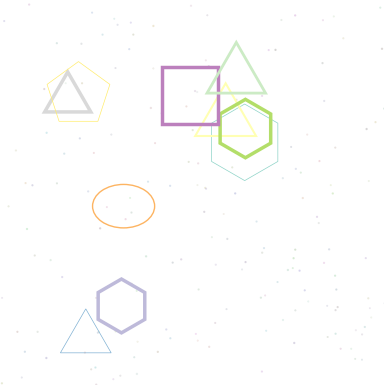[{"shape": "hexagon", "thickness": 0.5, "radius": 0.5, "center": [0.636, 0.63]}, {"shape": "triangle", "thickness": 1.5, "radius": 0.46, "center": [0.586, 0.692]}, {"shape": "hexagon", "thickness": 2.5, "radius": 0.35, "center": [0.315, 0.205]}, {"shape": "triangle", "thickness": 0.5, "radius": 0.38, "center": [0.223, 0.122]}, {"shape": "oval", "thickness": 1, "radius": 0.4, "center": [0.321, 0.465]}, {"shape": "hexagon", "thickness": 2.5, "radius": 0.38, "center": [0.637, 0.666]}, {"shape": "triangle", "thickness": 2.5, "radius": 0.35, "center": [0.176, 0.744]}, {"shape": "square", "thickness": 2.5, "radius": 0.37, "center": [0.493, 0.752]}, {"shape": "triangle", "thickness": 2, "radius": 0.44, "center": [0.614, 0.802]}, {"shape": "pentagon", "thickness": 0.5, "radius": 0.43, "center": [0.204, 0.754]}]